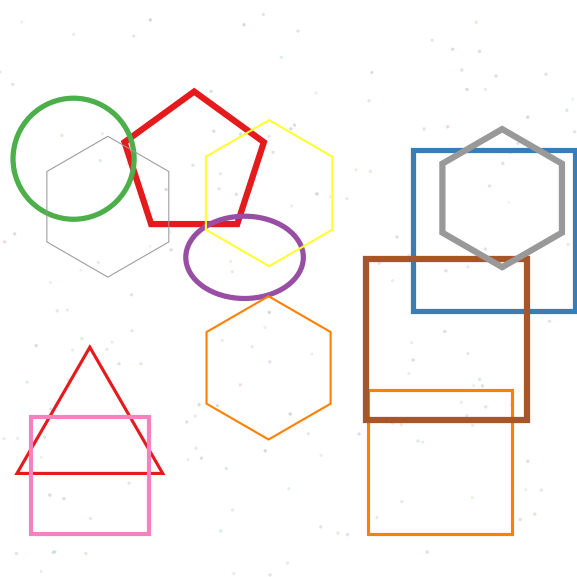[{"shape": "pentagon", "thickness": 3, "radius": 0.63, "center": [0.336, 0.714]}, {"shape": "triangle", "thickness": 1.5, "radius": 0.73, "center": [0.156, 0.252]}, {"shape": "square", "thickness": 2.5, "radius": 0.7, "center": [0.855, 0.6]}, {"shape": "circle", "thickness": 2.5, "radius": 0.52, "center": [0.127, 0.724]}, {"shape": "oval", "thickness": 2.5, "radius": 0.51, "center": [0.424, 0.554]}, {"shape": "square", "thickness": 1.5, "radius": 0.62, "center": [0.762, 0.199]}, {"shape": "hexagon", "thickness": 1, "radius": 0.62, "center": [0.465, 0.362]}, {"shape": "hexagon", "thickness": 1, "radius": 0.63, "center": [0.466, 0.665]}, {"shape": "square", "thickness": 3, "radius": 0.7, "center": [0.773, 0.411]}, {"shape": "square", "thickness": 2, "radius": 0.51, "center": [0.157, 0.176]}, {"shape": "hexagon", "thickness": 3, "radius": 0.6, "center": [0.87, 0.656]}, {"shape": "hexagon", "thickness": 0.5, "radius": 0.61, "center": [0.187, 0.641]}]